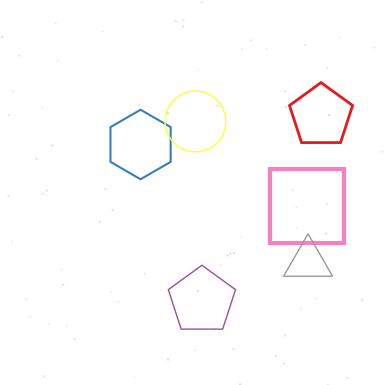[{"shape": "pentagon", "thickness": 2, "radius": 0.43, "center": [0.834, 0.699]}, {"shape": "hexagon", "thickness": 1.5, "radius": 0.45, "center": [0.365, 0.625]}, {"shape": "pentagon", "thickness": 1, "radius": 0.46, "center": [0.524, 0.219]}, {"shape": "circle", "thickness": 1, "radius": 0.39, "center": [0.508, 0.685]}, {"shape": "square", "thickness": 3, "radius": 0.48, "center": [0.797, 0.465]}, {"shape": "triangle", "thickness": 1, "radius": 0.37, "center": [0.8, 0.319]}]